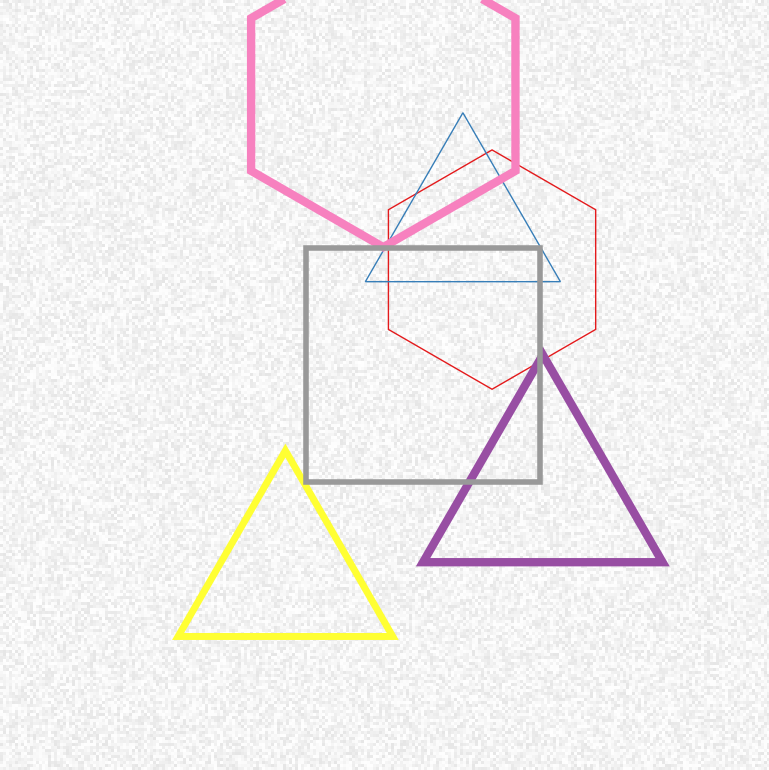[{"shape": "hexagon", "thickness": 0.5, "radius": 0.78, "center": [0.639, 0.65]}, {"shape": "triangle", "thickness": 0.5, "radius": 0.73, "center": [0.601, 0.707]}, {"shape": "triangle", "thickness": 3, "radius": 0.9, "center": [0.705, 0.36]}, {"shape": "triangle", "thickness": 2.5, "radius": 0.8, "center": [0.371, 0.254]}, {"shape": "hexagon", "thickness": 3, "radius": 0.99, "center": [0.498, 0.877]}, {"shape": "square", "thickness": 2, "radius": 0.76, "center": [0.549, 0.526]}]